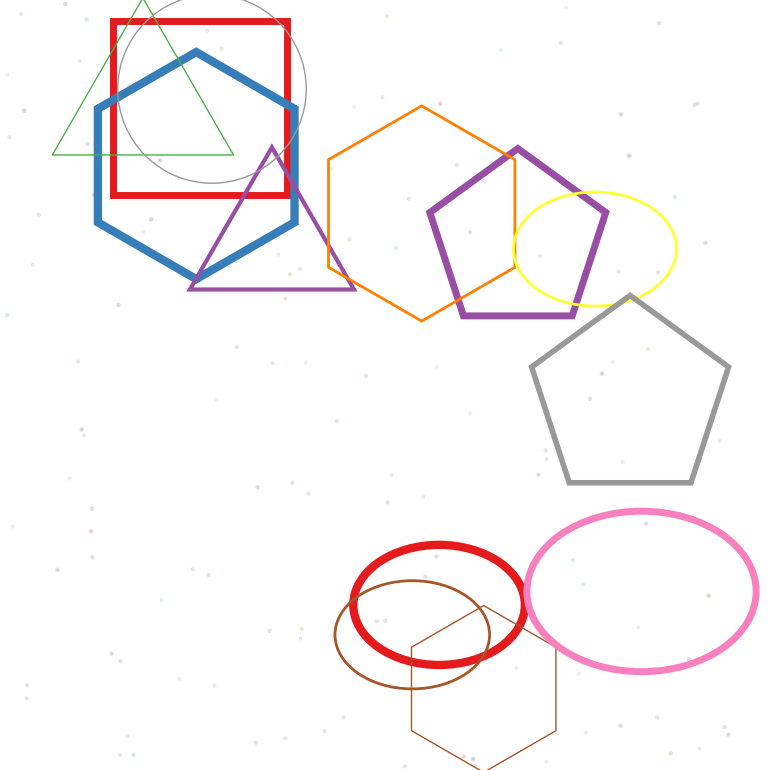[{"shape": "oval", "thickness": 3, "radius": 0.56, "center": [0.57, 0.214]}, {"shape": "square", "thickness": 2.5, "radius": 0.56, "center": [0.26, 0.86]}, {"shape": "hexagon", "thickness": 3, "radius": 0.74, "center": [0.255, 0.785]}, {"shape": "triangle", "thickness": 0.5, "radius": 0.68, "center": [0.186, 0.867]}, {"shape": "triangle", "thickness": 1.5, "radius": 0.62, "center": [0.353, 0.686]}, {"shape": "pentagon", "thickness": 2.5, "radius": 0.6, "center": [0.672, 0.687]}, {"shape": "hexagon", "thickness": 1, "radius": 0.7, "center": [0.548, 0.723]}, {"shape": "oval", "thickness": 1, "radius": 0.53, "center": [0.773, 0.677]}, {"shape": "oval", "thickness": 1, "radius": 0.5, "center": [0.535, 0.176]}, {"shape": "hexagon", "thickness": 0.5, "radius": 0.54, "center": [0.628, 0.105]}, {"shape": "oval", "thickness": 2.5, "radius": 0.74, "center": [0.833, 0.232]}, {"shape": "pentagon", "thickness": 2, "radius": 0.67, "center": [0.818, 0.482]}, {"shape": "circle", "thickness": 0.5, "radius": 0.61, "center": [0.275, 0.884]}]